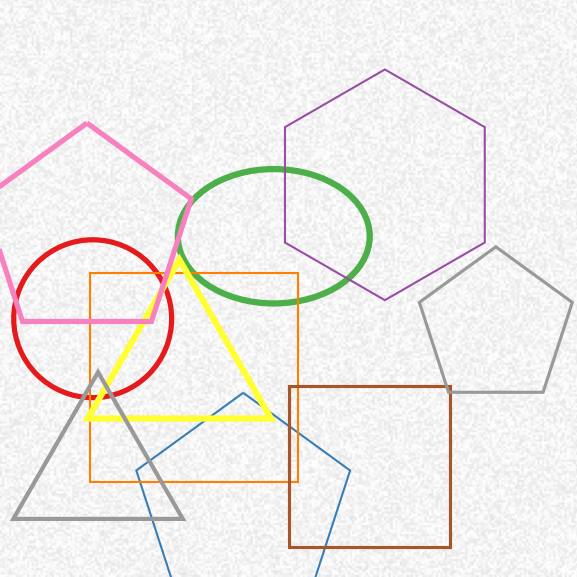[{"shape": "circle", "thickness": 2.5, "radius": 0.68, "center": [0.16, 0.447]}, {"shape": "pentagon", "thickness": 1, "radius": 0.97, "center": [0.421, 0.124]}, {"shape": "oval", "thickness": 3, "radius": 0.83, "center": [0.474, 0.59]}, {"shape": "hexagon", "thickness": 1, "radius": 1.0, "center": [0.666, 0.679]}, {"shape": "square", "thickness": 1, "radius": 0.9, "center": [0.336, 0.345]}, {"shape": "triangle", "thickness": 3, "radius": 0.92, "center": [0.311, 0.366]}, {"shape": "square", "thickness": 1.5, "radius": 0.7, "center": [0.64, 0.191]}, {"shape": "pentagon", "thickness": 2.5, "radius": 0.95, "center": [0.151, 0.596]}, {"shape": "pentagon", "thickness": 1.5, "radius": 0.7, "center": [0.859, 0.433]}, {"shape": "triangle", "thickness": 2, "radius": 0.85, "center": [0.17, 0.185]}]